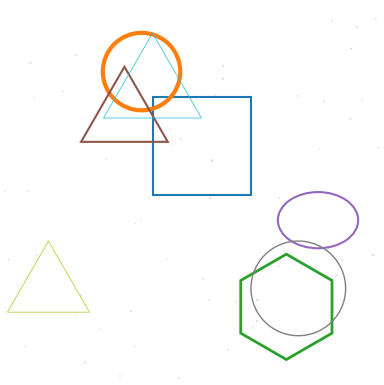[{"shape": "square", "thickness": 1.5, "radius": 0.63, "center": [0.524, 0.621]}, {"shape": "circle", "thickness": 3, "radius": 0.5, "center": [0.368, 0.814]}, {"shape": "hexagon", "thickness": 2, "radius": 0.68, "center": [0.744, 0.203]}, {"shape": "oval", "thickness": 1.5, "radius": 0.52, "center": [0.826, 0.428]}, {"shape": "triangle", "thickness": 1.5, "radius": 0.65, "center": [0.323, 0.697]}, {"shape": "circle", "thickness": 1, "radius": 0.61, "center": [0.775, 0.251]}, {"shape": "triangle", "thickness": 0.5, "radius": 0.62, "center": [0.126, 0.251]}, {"shape": "triangle", "thickness": 0.5, "radius": 0.73, "center": [0.396, 0.767]}]